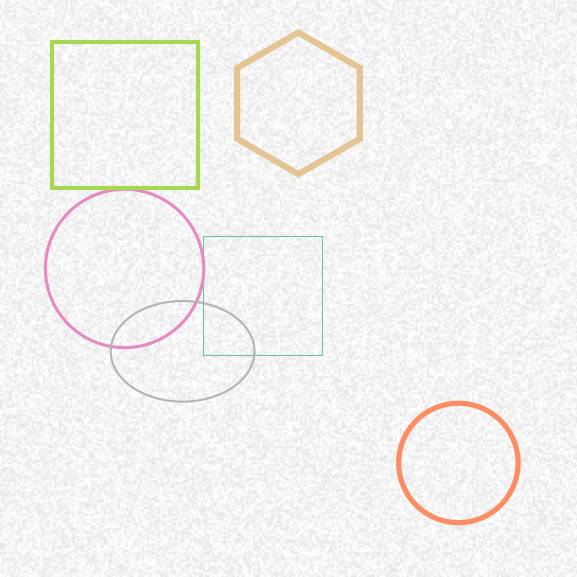[{"shape": "square", "thickness": 0.5, "radius": 0.52, "center": [0.454, 0.487]}, {"shape": "circle", "thickness": 2.5, "radius": 0.52, "center": [0.794, 0.198]}, {"shape": "circle", "thickness": 1.5, "radius": 0.69, "center": [0.216, 0.534]}, {"shape": "square", "thickness": 2, "radius": 0.63, "center": [0.216, 0.801]}, {"shape": "hexagon", "thickness": 3, "radius": 0.61, "center": [0.517, 0.82]}, {"shape": "oval", "thickness": 1, "radius": 0.62, "center": [0.316, 0.391]}]